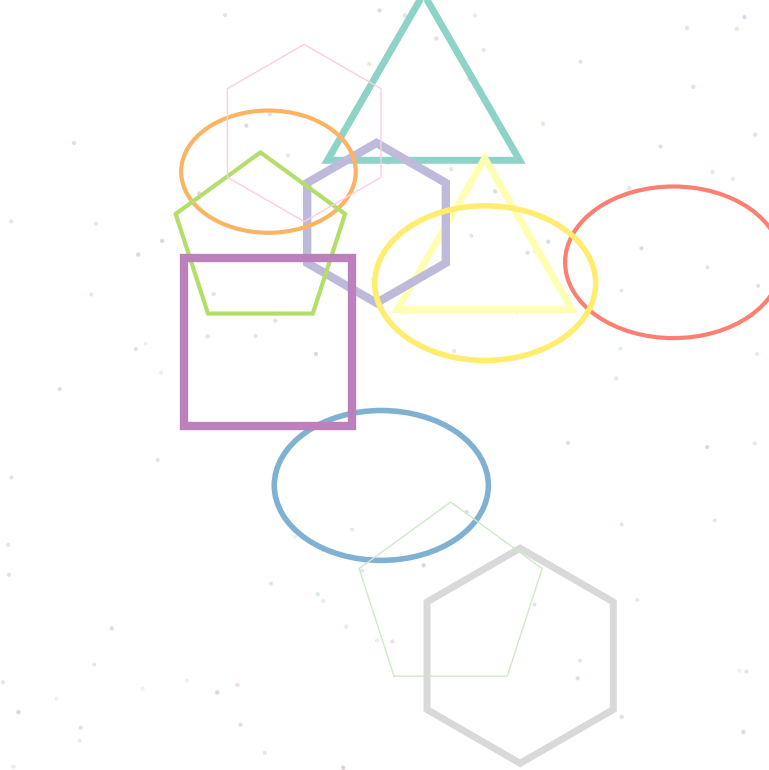[{"shape": "triangle", "thickness": 2.5, "radius": 0.72, "center": [0.55, 0.864]}, {"shape": "triangle", "thickness": 2.5, "radius": 0.65, "center": [0.629, 0.663]}, {"shape": "hexagon", "thickness": 3, "radius": 0.52, "center": [0.489, 0.71]}, {"shape": "oval", "thickness": 1.5, "radius": 0.7, "center": [0.875, 0.659]}, {"shape": "oval", "thickness": 2, "radius": 0.7, "center": [0.495, 0.37]}, {"shape": "oval", "thickness": 1.5, "radius": 0.57, "center": [0.349, 0.777]}, {"shape": "pentagon", "thickness": 1.5, "radius": 0.58, "center": [0.338, 0.686]}, {"shape": "hexagon", "thickness": 0.5, "radius": 0.58, "center": [0.395, 0.827]}, {"shape": "hexagon", "thickness": 2.5, "radius": 0.7, "center": [0.676, 0.148]}, {"shape": "square", "thickness": 3, "radius": 0.55, "center": [0.348, 0.556]}, {"shape": "pentagon", "thickness": 0.5, "radius": 0.63, "center": [0.585, 0.223]}, {"shape": "oval", "thickness": 2, "radius": 0.72, "center": [0.63, 0.632]}]